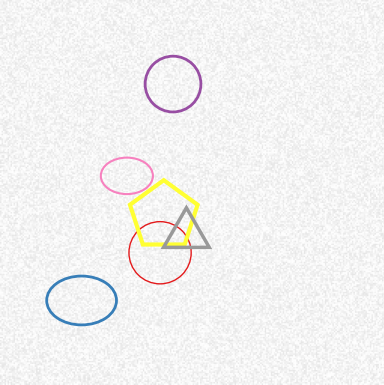[{"shape": "circle", "thickness": 1, "radius": 0.4, "center": [0.416, 0.344]}, {"shape": "oval", "thickness": 2, "radius": 0.45, "center": [0.212, 0.22]}, {"shape": "circle", "thickness": 2, "radius": 0.36, "center": [0.449, 0.782]}, {"shape": "pentagon", "thickness": 3, "radius": 0.46, "center": [0.425, 0.44]}, {"shape": "oval", "thickness": 1.5, "radius": 0.34, "center": [0.329, 0.543]}, {"shape": "triangle", "thickness": 2.5, "radius": 0.34, "center": [0.484, 0.392]}]